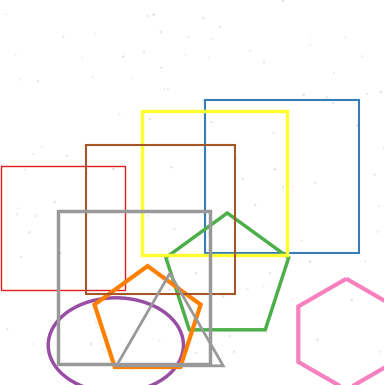[{"shape": "square", "thickness": 1, "radius": 0.81, "center": [0.164, 0.407]}, {"shape": "square", "thickness": 1.5, "radius": 1.0, "center": [0.732, 0.542]}, {"shape": "pentagon", "thickness": 2.5, "radius": 0.84, "center": [0.59, 0.279]}, {"shape": "oval", "thickness": 2.5, "radius": 0.88, "center": [0.301, 0.104]}, {"shape": "pentagon", "thickness": 3, "radius": 0.72, "center": [0.383, 0.164]}, {"shape": "square", "thickness": 2.5, "radius": 0.94, "center": [0.557, 0.524]}, {"shape": "square", "thickness": 1.5, "radius": 0.97, "center": [0.416, 0.431]}, {"shape": "hexagon", "thickness": 3, "radius": 0.72, "center": [0.9, 0.132]}, {"shape": "square", "thickness": 2.5, "radius": 0.99, "center": [0.348, 0.253]}, {"shape": "triangle", "thickness": 2, "radius": 0.8, "center": [0.441, 0.13]}]